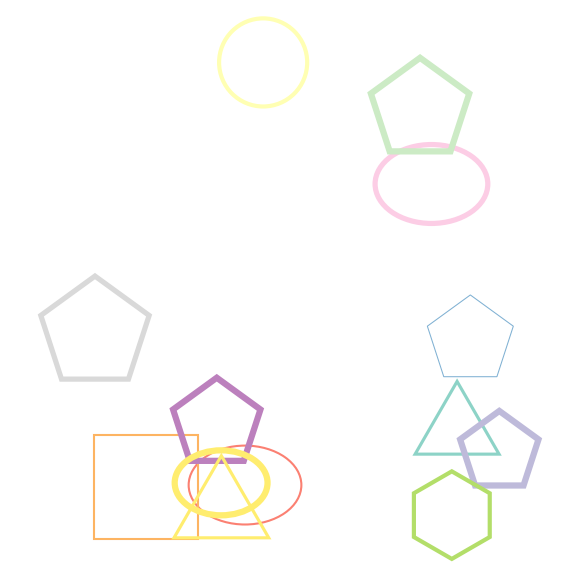[{"shape": "triangle", "thickness": 1.5, "radius": 0.42, "center": [0.792, 0.255]}, {"shape": "circle", "thickness": 2, "radius": 0.38, "center": [0.456, 0.891]}, {"shape": "pentagon", "thickness": 3, "radius": 0.36, "center": [0.865, 0.216]}, {"shape": "oval", "thickness": 1, "radius": 0.49, "center": [0.424, 0.159]}, {"shape": "pentagon", "thickness": 0.5, "radius": 0.39, "center": [0.814, 0.41]}, {"shape": "square", "thickness": 1, "radius": 0.45, "center": [0.252, 0.155]}, {"shape": "hexagon", "thickness": 2, "radius": 0.38, "center": [0.782, 0.107]}, {"shape": "oval", "thickness": 2.5, "radius": 0.49, "center": [0.747, 0.681]}, {"shape": "pentagon", "thickness": 2.5, "radius": 0.49, "center": [0.164, 0.422]}, {"shape": "pentagon", "thickness": 3, "radius": 0.4, "center": [0.375, 0.265]}, {"shape": "pentagon", "thickness": 3, "radius": 0.45, "center": [0.727, 0.809]}, {"shape": "oval", "thickness": 3, "radius": 0.4, "center": [0.383, 0.163]}, {"shape": "triangle", "thickness": 1.5, "radius": 0.47, "center": [0.383, 0.115]}]